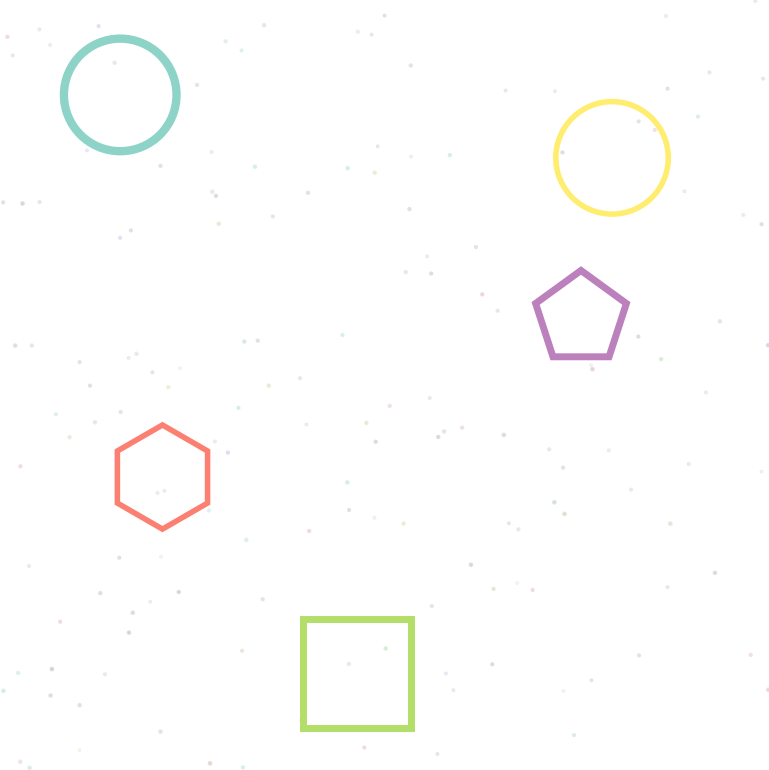[{"shape": "circle", "thickness": 3, "radius": 0.37, "center": [0.156, 0.877]}, {"shape": "hexagon", "thickness": 2, "radius": 0.34, "center": [0.211, 0.38]}, {"shape": "square", "thickness": 2.5, "radius": 0.35, "center": [0.464, 0.126]}, {"shape": "pentagon", "thickness": 2.5, "radius": 0.31, "center": [0.755, 0.587]}, {"shape": "circle", "thickness": 2, "radius": 0.37, "center": [0.795, 0.795]}]